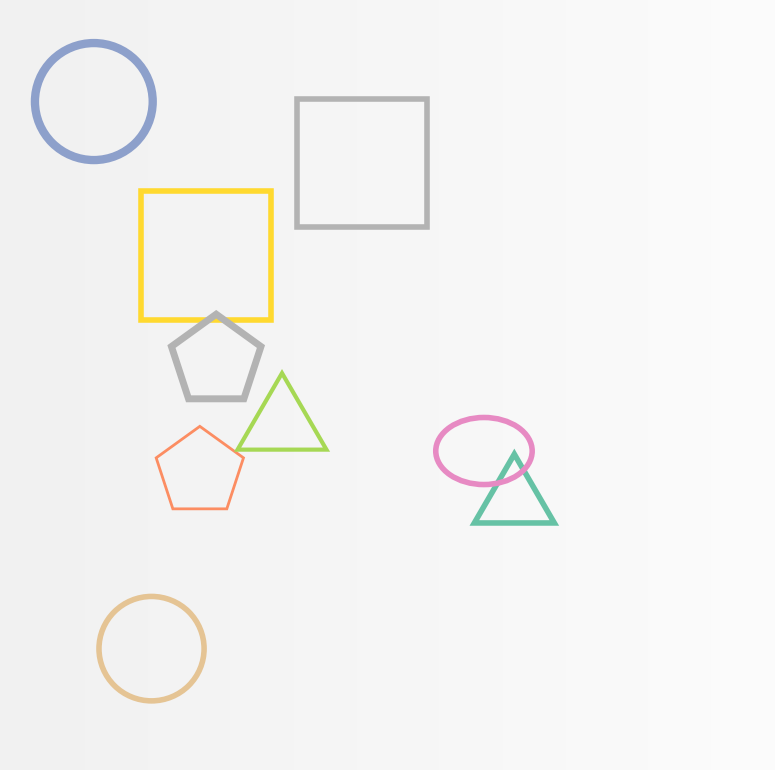[{"shape": "triangle", "thickness": 2, "radius": 0.3, "center": [0.664, 0.351]}, {"shape": "pentagon", "thickness": 1, "radius": 0.3, "center": [0.258, 0.387]}, {"shape": "circle", "thickness": 3, "radius": 0.38, "center": [0.121, 0.868]}, {"shape": "oval", "thickness": 2, "radius": 0.31, "center": [0.624, 0.414]}, {"shape": "triangle", "thickness": 1.5, "radius": 0.33, "center": [0.364, 0.449]}, {"shape": "square", "thickness": 2, "radius": 0.42, "center": [0.265, 0.668]}, {"shape": "circle", "thickness": 2, "radius": 0.34, "center": [0.196, 0.158]}, {"shape": "square", "thickness": 2, "radius": 0.42, "center": [0.467, 0.789]}, {"shape": "pentagon", "thickness": 2.5, "radius": 0.3, "center": [0.279, 0.531]}]